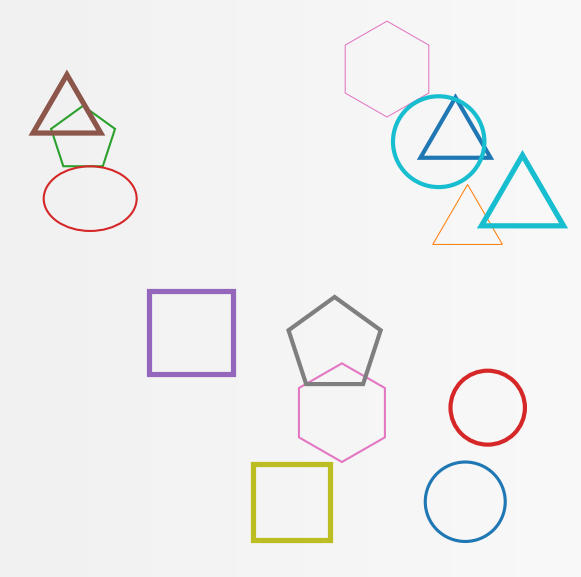[{"shape": "circle", "thickness": 1.5, "radius": 0.34, "center": [0.8, 0.13]}, {"shape": "triangle", "thickness": 2, "radius": 0.35, "center": [0.784, 0.761]}, {"shape": "triangle", "thickness": 0.5, "radius": 0.35, "center": [0.804, 0.61]}, {"shape": "pentagon", "thickness": 1, "radius": 0.29, "center": [0.143, 0.758]}, {"shape": "oval", "thickness": 1, "radius": 0.4, "center": [0.155, 0.655]}, {"shape": "circle", "thickness": 2, "radius": 0.32, "center": [0.839, 0.293]}, {"shape": "square", "thickness": 2.5, "radius": 0.36, "center": [0.328, 0.423]}, {"shape": "triangle", "thickness": 2.5, "radius": 0.34, "center": [0.115, 0.802]}, {"shape": "hexagon", "thickness": 1, "radius": 0.43, "center": [0.588, 0.285]}, {"shape": "hexagon", "thickness": 0.5, "radius": 0.42, "center": [0.666, 0.88]}, {"shape": "pentagon", "thickness": 2, "radius": 0.42, "center": [0.576, 0.401]}, {"shape": "square", "thickness": 2.5, "radius": 0.33, "center": [0.502, 0.13]}, {"shape": "circle", "thickness": 2, "radius": 0.39, "center": [0.755, 0.754]}, {"shape": "triangle", "thickness": 2.5, "radius": 0.41, "center": [0.899, 0.649]}]